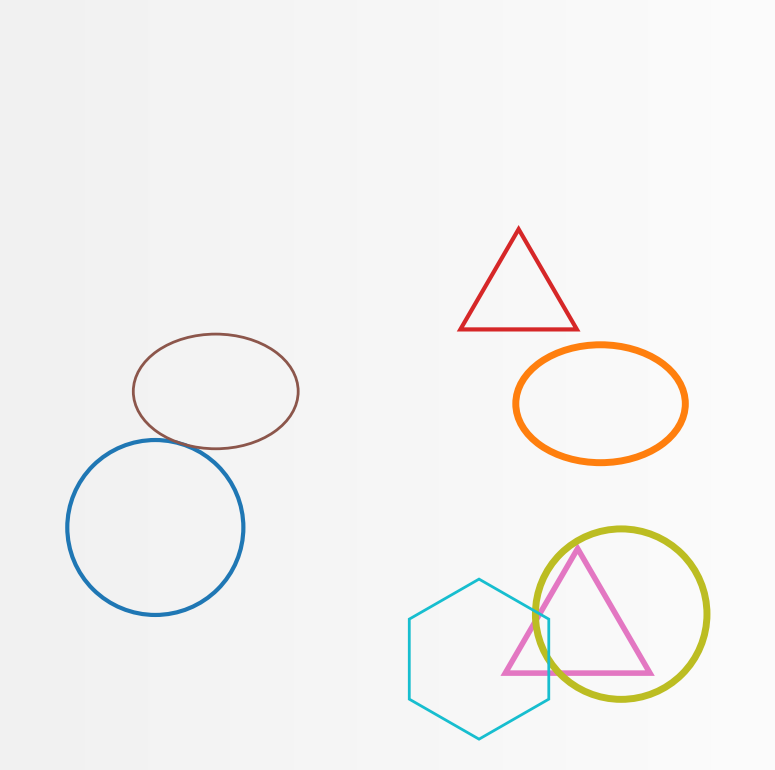[{"shape": "circle", "thickness": 1.5, "radius": 0.57, "center": [0.2, 0.315]}, {"shape": "oval", "thickness": 2.5, "radius": 0.55, "center": [0.775, 0.476]}, {"shape": "triangle", "thickness": 1.5, "radius": 0.43, "center": [0.669, 0.616]}, {"shape": "oval", "thickness": 1, "radius": 0.53, "center": [0.278, 0.492]}, {"shape": "triangle", "thickness": 2, "radius": 0.54, "center": [0.745, 0.18]}, {"shape": "circle", "thickness": 2.5, "radius": 0.55, "center": [0.802, 0.202]}, {"shape": "hexagon", "thickness": 1, "radius": 0.52, "center": [0.618, 0.144]}]